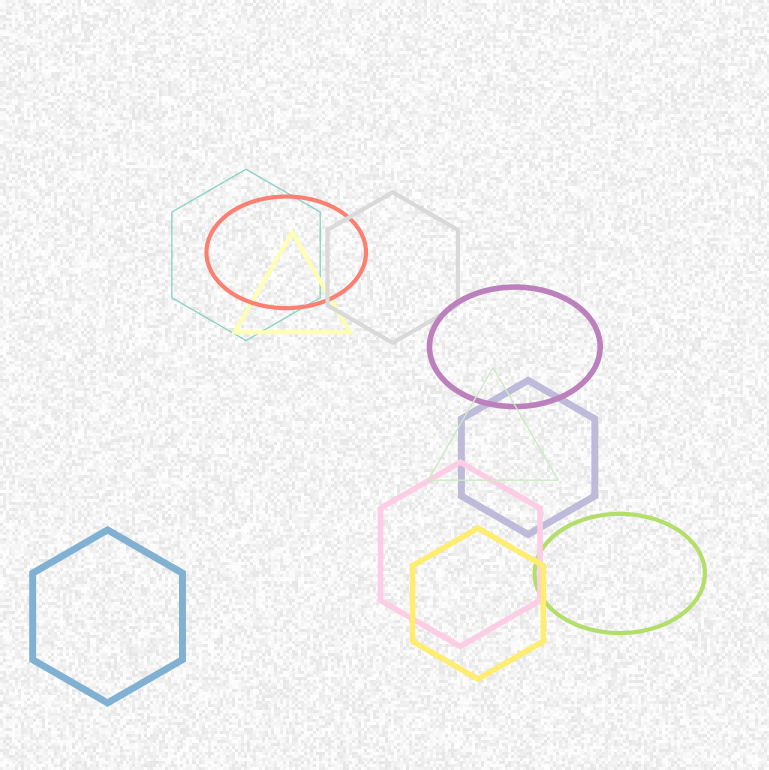[{"shape": "hexagon", "thickness": 0.5, "radius": 0.56, "center": [0.32, 0.669]}, {"shape": "triangle", "thickness": 1.5, "radius": 0.43, "center": [0.379, 0.612]}, {"shape": "hexagon", "thickness": 2.5, "radius": 0.5, "center": [0.686, 0.406]}, {"shape": "oval", "thickness": 1.5, "radius": 0.52, "center": [0.372, 0.672]}, {"shape": "hexagon", "thickness": 2.5, "radius": 0.56, "center": [0.14, 0.199]}, {"shape": "oval", "thickness": 1.5, "radius": 0.55, "center": [0.805, 0.255]}, {"shape": "hexagon", "thickness": 2, "radius": 0.6, "center": [0.598, 0.28]}, {"shape": "hexagon", "thickness": 1.5, "radius": 0.49, "center": [0.51, 0.653]}, {"shape": "oval", "thickness": 2, "radius": 0.55, "center": [0.669, 0.55]}, {"shape": "triangle", "thickness": 0.5, "radius": 0.49, "center": [0.64, 0.425]}, {"shape": "hexagon", "thickness": 2, "radius": 0.49, "center": [0.621, 0.216]}]